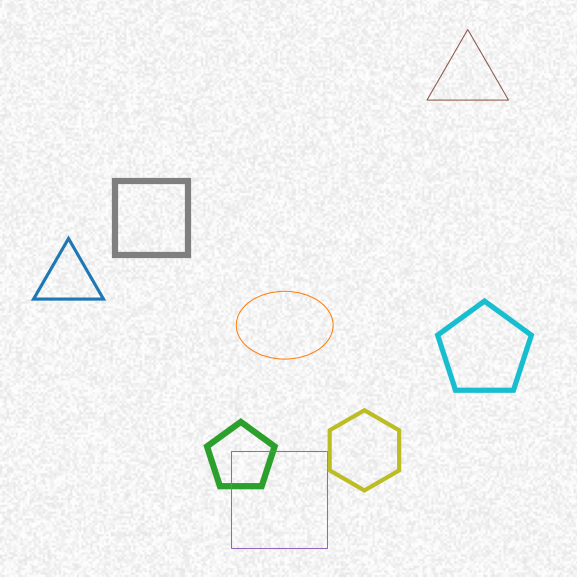[{"shape": "triangle", "thickness": 1.5, "radius": 0.35, "center": [0.119, 0.516]}, {"shape": "oval", "thickness": 0.5, "radius": 0.42, "center": [0.493, 0.436]}, {"shape": "pentagon", "thickness": 3, "radius": 0.31, "center": [0.417, 0.207]}, {"shape": "square", "thickness": 0.5, "radius": 0.42, "center": [0.483, 0.134]}, {"shape": "triangle", "thickness": 0.5, "radius": 0.41, "center": [0.81, 0.867]}, {"shape": "square", "thickness": 3, "radius": 0.32, "center": [0.262, 0.622]}, {"shape": "hexagon", "thickness": 2, "radius": 0.35, "center": [0.631, 0.219]}, {"shape": "pentagon", "thickness": 2.5, "radius": 0.43, "center": [0.839, 0.392]}]